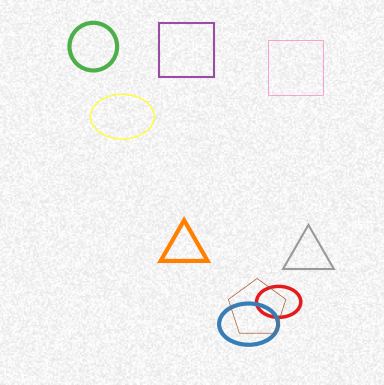[{"shape": "oval", "thickness": 2.5, "radius": 0.29, "center": [0.724, 0.216]}, {"shape": "oval", "thickness": 3, "radius": 0.38, "center": [0.646, 0.158]}, {"shape": "circle", "thickness": 3, "radius": 0.31, "center": [0.242, 0.879]}, {"shape": "square", "thickness": 1.5, "radius": 0.36, "center": [0.484, 0.87]}, {"shape": "triangle", "thickness": 3, "radius": 0.35, "center": [0.478, 0.358]}, {"shape": "oval", "thickness": 1, "radius": 0.41, "center": [0.318, 0.697]}, {"shape": "pentagon", "thickness": 0.5, "radius": 0.39, "center": [0.668, 0.198]}, {"shape": "square", "thickness": 0.5, "radius": 0.36, "center": [0.767, 0.825]}, {"shape": "triangle", "thickness": 1.5, "radius": 0.38, "center": [0.801, 0.339]}]